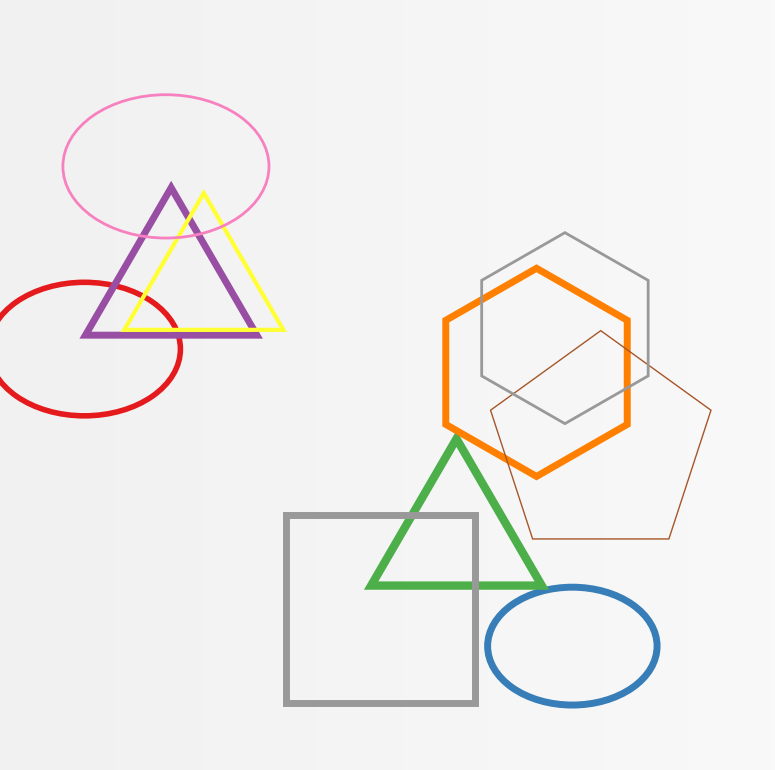[{"shape": "oval", "thickness": 2, "radius": 0.62, "center": [0.109, 0.547]}, {"shape": "oval", "thickness": 2.5, "radius": 0.55, "center": [0.739, 0.161]}, {"shape": "triangle", "thickness": 3, "radius": 0.64, "center": [0.589, 0.303]}, {"shape": "triangle", "thickness": 2.5, "radius": 0.64, "center": [0.221, 0.629]}, {"shape": "hexagon", "thickness": 2.5, "radius": 0.68, "center": [0.692, 0.516]}, {"shape": "triangle", "thickness": 1.5, "radius": 0.59, "center": [0.263, 0.631]}, {"shape": "pentagon", "thickness": 0.5, "radius": 0.75, "center": [0.775, 0.421]}, {"shape": "oval", "thickness": 1, "radius": 0.66, "center": [0.214, 0.784]}, {"shape": "hexagon", "thickness": 1, "radius": 0.62, "center": [0.729, 0.574]}, {"shape": "square", "thickness": 2.5, "radius": 0.61, "center": [0.491, 0.209]}]